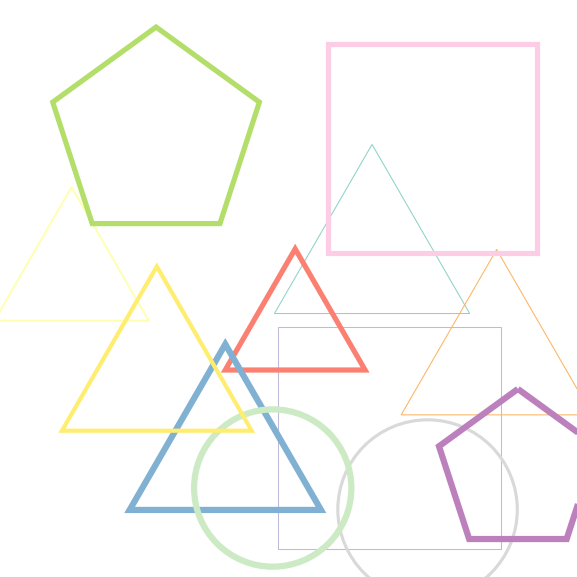[{"shape": "triangle", "thickness": 0.5, "radius": 0.98, "center": [0.644, 0.554]}, {"shape": "triangle", "thickness": 1, "radius": 0.77, "center": [0.124, 0.521]}, {"shape": "square", "thickness": 0.5, "radius": 0.96, "center": [0.674, 0.241]}, {"shape": "triangle", "thickness": 2.5, "radius": 0.7, "center": [0.511, 0.428]}, {"shape": "triangle", "thickness": 3, "radius": 0.96, "center": [0.39, 0.212]}, {"shape": "triangle", "thickness": 0.5, "radius": 0.95, "center": [0.86, 0.376]}, {"shape": "pentagon", "thickness": 2.5, "radius": 0.94, "center": [0.27, 0.764]}, {"shape": "square", "thickness": 2.5, "radius": 0.9, "center": [0.748, 0.742]}, {"shape": "circle", "thickness": 1.5, "radius": 0.78, "center": [0.74, 0.117]}, {"shape": "pentagon", "thickness": 3, "radius": 0.72, "center": [0.897, 0.182]}, {"shape": "circle", "thickness": 3, "radius": 0.68, "center": [0.472, 0.154]}, {"shape": "triangle", "thickness": 2, "radius": 0.95, "center": [0.272, 0.348]}]